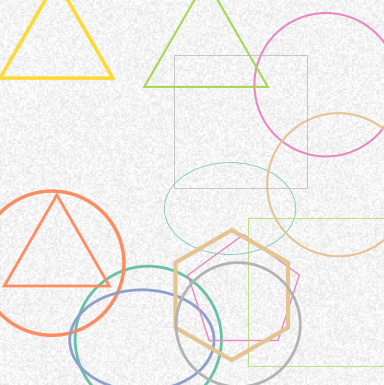[{"shape": "circle", "thickness": 2, "radius": 0.95, "center": [0.385, 0.119]}, {"shape": "oval", "thickness": 0.5, "radius": 0.85, "center": [0.597, 0.458]}, {"shape": "circle", "thickness": 2.5, "radius": 0.94, "center": [0.135, 0.316]}, {"shape": "triangle", "thickness": 2, "radius": 0.79, "center": [0.148, 0.336]}, {"shape": "oval", "thickness": 2, "radius": 0.94, "center": [0.369, 0.116]}, {"shape": "pentagon", "thickness": 1, "radius": 0.76, "center": [0.633, 0.239]}, {"shape": "circle", "thickness": 1.5, "radius": 0.93, "center": [0.847, 0.78]}, {"shape": "square", "thickness": 0.5, "radius": 0.96, "center": [0.837, 0.242]}, {"shape": "triangle", "thickness": 1.5, "radius": 0.93, "center": [0.535, 0.867]}, {"shape": "triangle", "thickness": 2.5, "radius": 0.84, "center": [0.147, 0.882]}, {"shape": "hexagon", "thickness": 3, "radius": 0.84, "center": [0.602, 0.233]}, {"shape": "circle", "thickness": 1.5, "radius": 0.93, "center": [0.88, 0.52]}, {"shape": "square", "thickness": 0.5, "radius": 0.86, "center": [0.625, 0.685]}, {"shape": "circle", "thickness": 2, "radius": 0.81, "center": [0.619, 0.157]}]